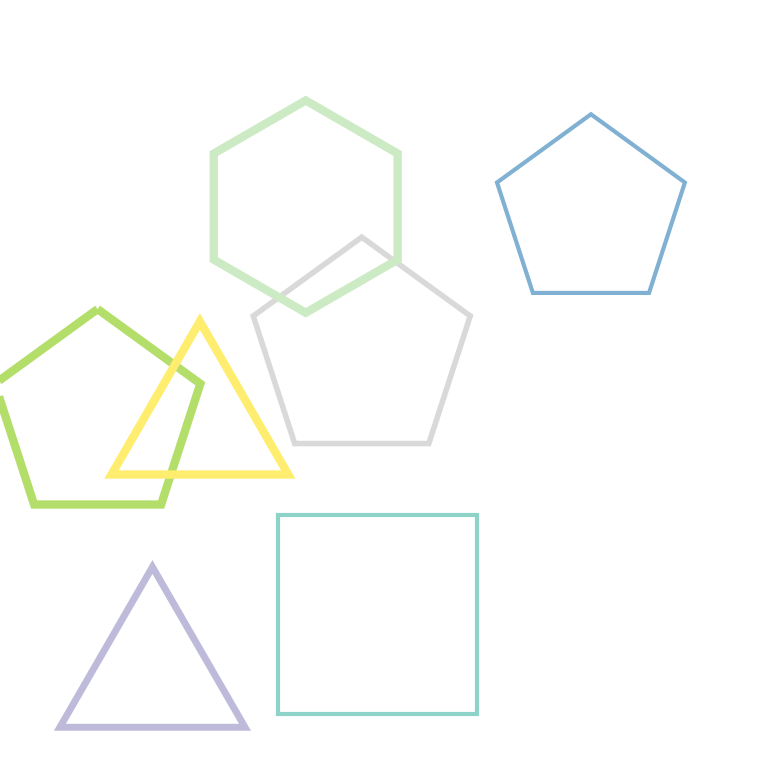[{"shape": "square", "thickness": 1.5, "radius": 0.65, "center": [0.49, 0.202]}, {"shape": "triangle", "thickness": 2.5, "radius": 0.69, "center": [0.198, 0.125]}, {"shape": "pentagon", "thickness": 1.5, "radius": 0.64, "center": [0.767, 0.723]}, {"shape": "pentagon", "thickness": 3, "radius": 0.7, "center": [0.127, 0.458]}, {"shape": "pentagon", "thickness": 2, "radius": 0.74, "center": [0.47, 0.544]}, {"shape": "hexagon", "thickness": 3, "radius": 0.69, "center": [0.397, 0.732]}, {"shape": "triangle", "thickness": 3, "radius": 0.66, "center": [0.26, 0.45]}]